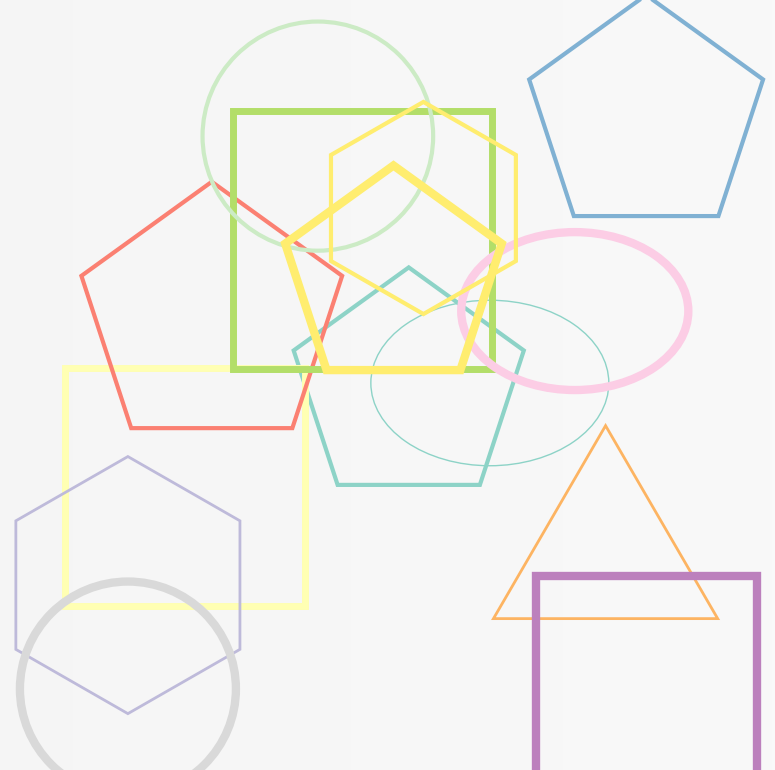[{"shape": "pentagon", "thickness": 1.5, "radius": 0.78, "center": [0.527, 0.497]}, {"shape": "oval", "thickness": 0.5, "radius": 0.77, "center": [0.632, 0.503]}, {"shape": "square", "thickness": 2.5, "radius": 0.77, "center": [0.239, 0.368]}, {"shape": "hexagon", "thickness": 1, "radius": 0.83, "center": [0.165, 0.24]}, {"shape": "pentagon", "thickness": 1.5, "radius": 0.88, "center": [0.273, 0.587]}, {"shape": "pentagon", "thickness": 1.5, "radius": 0.79, "center": [0.834, 0.848]}, {"shape": "triangle", "thickness": 1, "radius": 0.84, "center": [0.781, 0.28]}, {"shape": "square", "thickness": 2.5, "radius": 0.84, "center": [0.468, 0.688]}, {"shape": "oval", "thickness": 3, "radius": 0.73, "center": [0.742, 0.596]}, {"shape": "circle", "thickness": 3, "radius": 0.7, "center": [0.165, 0.105]}, {"shape": "square", "thickness": 3, "radius": 0.71, "center": [0.834, 0.109]}, {"shape": "circle", "thickness": 1.5, "radius": 0.74, "center": [0.41, 0.823]}, {"shape": "hexagon", "thickness": 1.5, "radius": 0.69, "center": [0.546, 0.73]}, {"shape": "pentagon", "thickness": 3, "radius": 0.73, "center": [0.508, 0.638]}]